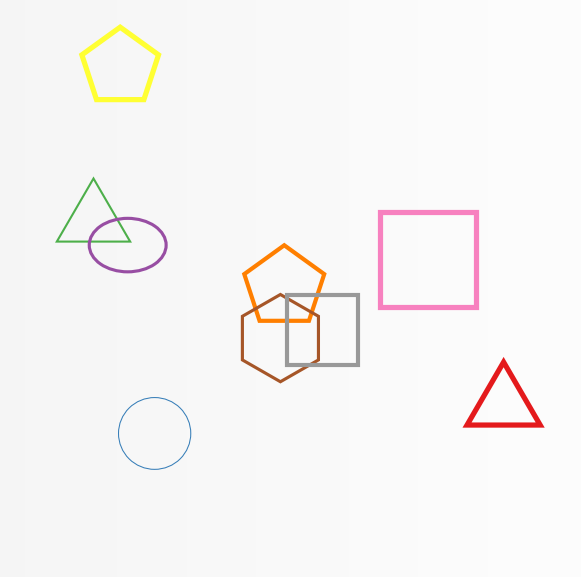[{"shape": "triangle", "thickness": 2.5, "radius": 0.36, "center": [0.866, 0.299]}, {"shape": "circle", "thickness": 0.5, "radius": 0.31, "center": [0.266, 0.249]}, {"shape": "triangle", "thickness": 1, "radius": 0.36, "center": [0.161, 0.617]}, {"shape": "oval", "thickness": 1.5, "radius": 0.33, "center": [0.22, 0.575]}, {"shape": "pentagon", "thickness": 2, "radius": 0.36, "center": [0.489, 0.502]}, {"shape": "pentagon", "thickness": 2.5, "radius": 0.35, "center": [0.207, 0.883]}, {"shape": "hexagon", "thickness": 1.5, "radius": 0.38, "center": [0.482, 0.414]}, {"shape": "square", "thickness": 2.5, "radius": 0.41, "center": [0.736, 0.549]}, {"shape": "square", "thickness": 2, "radius": 0.31, "center": [0.555, 0.428]}]